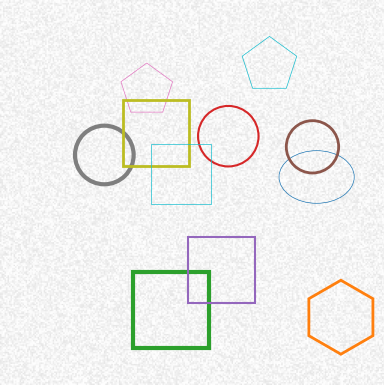[{"shape": "oval", "thickness": 0.5, "radius": 0.49, "center": [0.822, 0.54]}, {"shape": "hexagon", "thickness": 2, "radius": 0.48, "center": [0.885, 0.176]}, {"shape": "square", "thickness": 3, "radius": 0.49, "center": [0.444, 0.194]}, {"shape": "circle", "thickness": 1.5, "radius": 0.39, "center": [0.593, 0.646]}, {"shape": "square", "thickness": 1.5, "radius": 0.43, "center": [0.576, 0.298]}, {"shape": "circle", "thickness": 2, "radius": 0.34, "center": [0.812, 0.619]}, {"shape": "pentagon", "thickness": 0.5, "radius": 0.35, "center": [0.381, 0.766]}, {"shape": "circle", "thickness": 3, "radius": 0.38, "center": [0.271, 0.597]}, {"shape": "square", "thickness": 2, "radius": 0.43, "center": [0.406, 0.654]}, {"shape": "square", "thickness": 0.5, "radius": 0.39, "center": [0.47, 0.549]}, {"shape": "pentagon", "thickness": 0.5, "radius": 0.37, "center": [0.7, 0.831]}]